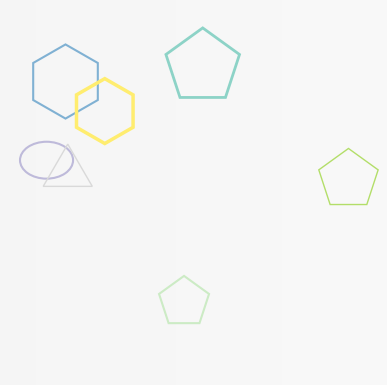[{"shape": "pentagon", "thickness": 2, "radius": 0.5, "center": [0.523, 0.828]}, {"shape": "oval", "thickness": 1.5, "radius": 0.34, "center": [0.12, 0.584]}, {"shape": "hexagon", "thickness": 1.5, "radius": 0.48, "center": [0.169, 0.788]}, {"shape": "pentagon", "thickness": 1, "radius": 0.4, "center": [0.899, 0.534]}, {"shape": "triangle", "thickness": 1, "radius": 0.37, "center": [0.175, 0.553]}, {"shape": "pentagon", "thickness": 1.5, "radius": 0.34, "center": [0.475, 0.216]}, {"shape": "hexagon", "thickness": 2.5, "radius": 0.42, "center": [0.27, 0.711]}]